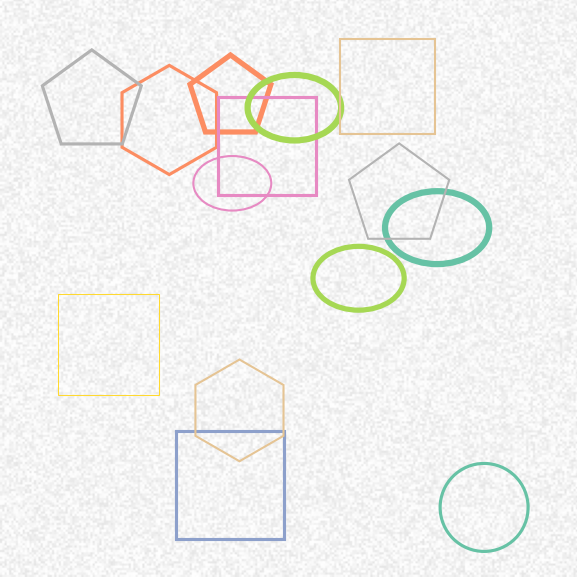[{"shape": "oval", "thickness": 3, "radius": 0.45, "center": [0.757, 0.605]}, {"shape": "circle", "thickness": 1.5, "radius": 0.38, "center": [0.838, 0.12]}, {"shape": "hexagon", "thickness": 1.5, "radius": 0.47, "center": [0.293, 0.791]}, {"shape": "pentagon", "thickness": 2.5, "radius": 0.37, "center": [0.399, 0.83]}, {"shape": "square", "thickness": 1.5, "radius": 0.47, "center": [0.397, 0.159]}, {"shape": "square", "thickness": 1.5, "radius": 0.42, "center": [0.462, 0.746]}, {"shape": "oval", "thickness": 1, "radius": 0.34, "center": [0.402, 0.682]}, {"shape": "oval", "thickness": 3, "radius": 0.4, "center": [0.51, 0.813]}, {"shape": "oval", "thickness": 2.5, "radius": 0.39, "center": [0.621, 0.517]}, {"shape": "square", "thickness": 0.5, "radius": 0.44, "center": [0.187, 0.403]}, {"shape": "hexagon", "thickness": 1, "radius": 0.44, "center": [0.415, 0.288]}, {"shape": "square", "thickness": 1, "radius": 0.41, "center": [0.671, 0.849]}, {"shape": "pentagon", "thickness": 1, "radius": 0.46, "center": [0.691, 0.66]}, {"shape": "pentagon", "thickness": 1.5, "radius": 0.45, "center": [0.159, 0.823]}]